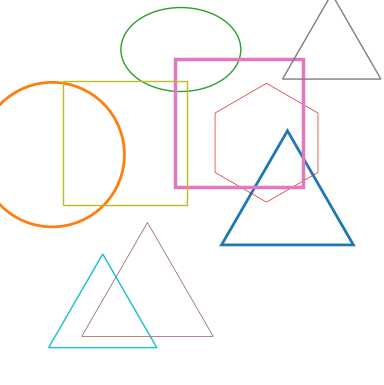[{"shape": "triangle", "thickness": 2, "radius": 0.99, "center": [0.747, 0.463]}, {"shape": "circle", "thickness": 2, "radius": 0.94, "center": [0.135, 0.598]}, {"shape": "oval", "thickness": 1, "radius": 0.78, "center": [0.47, 0.871]}, {"shape": "hexagon", "thickness": 0.5, "radius": 0.77, "center": [0.692, 0.629]}, {"shape": "triangle", "thickness": 0.5, "radius": 0.99, "center": [0.383, 0.225]}, {"shape": "square", "thickness": 2.5, "radius": 0.83, "center": [0.62, 0.681]}, {"shape": "triangle", "thickness": 1, "radius": 0.74, "center": [0.862, 0.868]}, {"shape": "square", "thickness": 1, "radius": 0.81, "center": [0.325, 0.629]}, {"shape": "triangle", "thickness": 1, "radius": 0.81, "center": [0.267, 0.178]}]